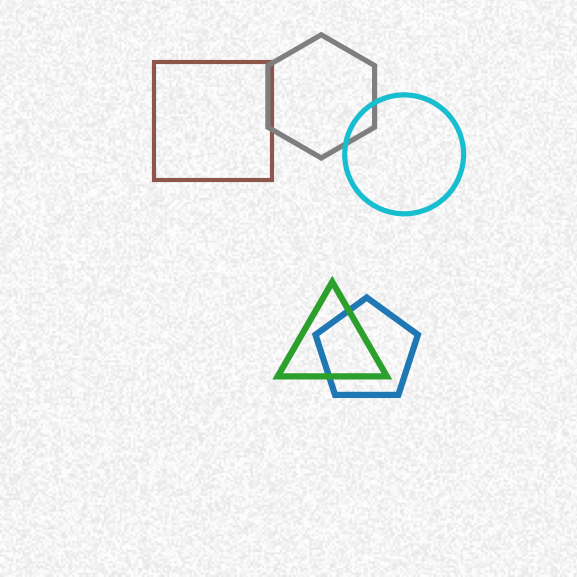[{"shape": "pentagon", "thickness": 3, "radius": 0.47, "center": [0.635, 0.391]}, {"shape": "triangle", "thickness": 3, "radius": 0.55, "center": [0.575, 0.402]}, {"shape": "square", "thickness": 2, "radius": 0.51, "center": [0.369, 0.79]}, {"shape": "hexagon", "thickness": 2.5, "radius": 0.53, "center": [0.556, 0.832]}, {"shape": "circle", "thickness": 2.5, "radius": 0.51, "center": [0.7, 0.732]}]